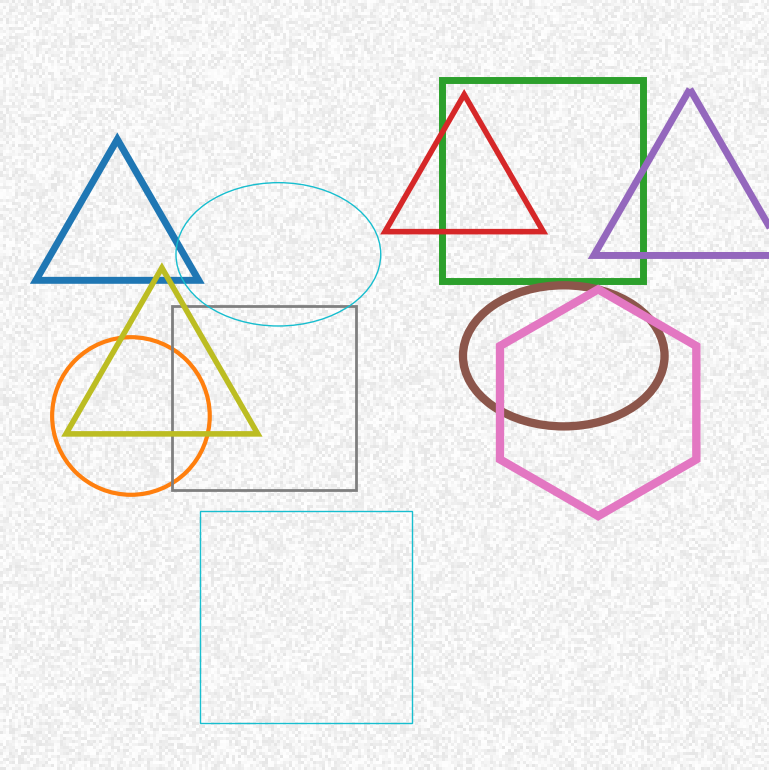[{"shape": "triangle", "thickness": 2.5, "radius": 0.61, "center": [0.152, 0.697]}, {"shape": "circle", "thickness": 1.5, "radius": 0.51, "center": [0.17, 0.46]}, {"shape": "square", "thickness": 2.5, "radius": 0.65, "center": [0.704, 0.766]}, {"shape": "triangle", "thickness": 2, "radius": 0.59, "center": [0.603, 0.759]}, {"shape": "triangle", "thickness": 2.5, "radius": 0.72, "center": [0.896, 0.74]}, {"shape": "oval", "thickness": 3, "radius": 0.65, "center": [0.732, 0.538]}, {"shape": "hexagon", "thickness": 3, "radius": 0.74, "center": [0.777, 0.477]}, {"shape": "square", "thickness": 1, "radius": 0.6, "center": [0.342, 0.483]}, {"shape": "triangle", "thickness": 2, "radius": 0.72, "center": [0.21, 0.508]}, {"shape": "square", "thickness": 0.5, "radius": 0.69, "center": [0.397, 0.199]}, {"shape": "oval", "thickness": 0.5, "radius": 0.66, "center": [0.362, 0.67]}]